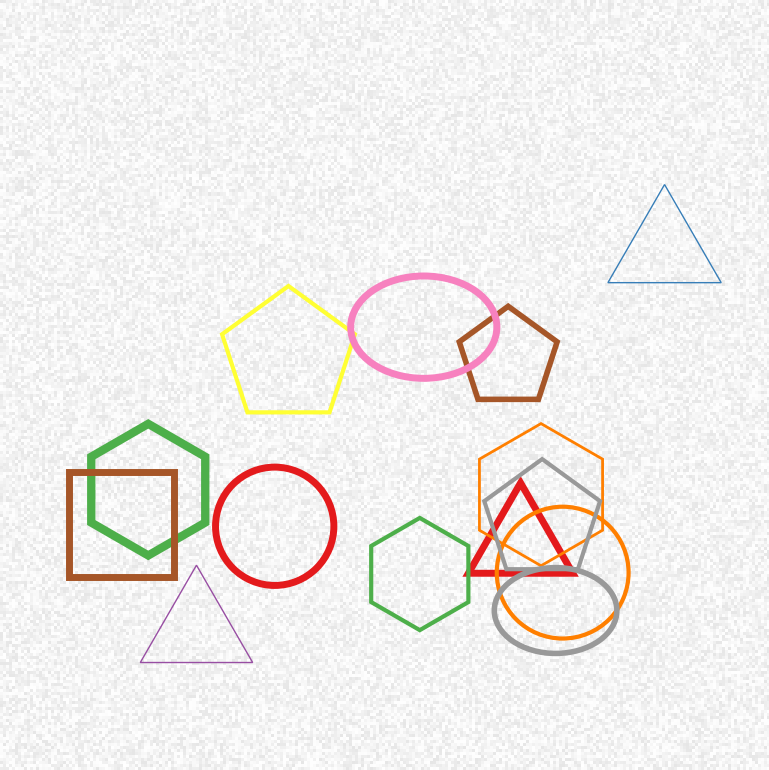[{"shape": "triangle", "thickness": 2.5, "radius": 0.39, "center": [0.676, 0.295]}, {"shape": "circle", "thickness": 2.5, "radius": 0.38, "center": [0.357, 0.317]}, {"shape": "triangle", "thickness": 0.5, "radius": 0.42, "center": [0.863, 0.675]}, {"shape": "hexagon", "thickness": 3, "radius": 0.43, "center": [0.193, 0.364]}, {"shape": "hexagon", "thickness": 1.5, "radius": 0.36, "center": [0.545, 0.255]}, {"shape": "triangle", "thickness": 0.5, "radius": 0.42, "center": [0.255, 0.182]}, {"shape": "hexagon", "thickness": 1, "radius": 0.46, "center": [0.703, 0.358]}, {"shape": "circle", "thickness": 1.5, "radius": 0.43, "center": [0.731, 0.256]}, {"shape": "pentagon", "thickness": 1.5, "radius": 0.45, "center": [0.375, 0.538]}, {"shape": "pentagon", "thickness": 2, "radius": 0.33, "center": [0.66, 0.535]}, {"shape": "square", "thickness": 2.5, "radius": 0.34, "center": [0.158, 0.319]}, {"shape": "oval", "thickness": 2.5, "radius": 0.47, "center": [0.55, 0.575]}, {"shape": "pentagon", "thickness": 1.5, "radius": 0.4, "center": [0.704, 0.325]}, {"shape": "oval", "thickness": 2, "radius": 0.4, "center": [0.722, 0.207]}]